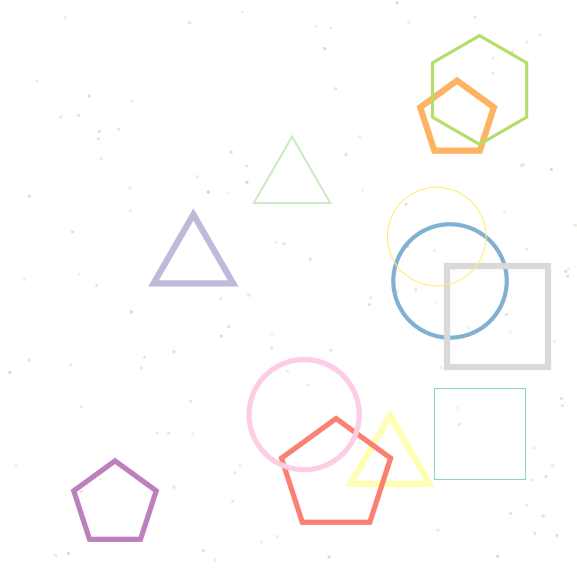[{"shape": "square", "thickness": 0.5, "radius": 0.39, "center": [0.83, 0.248]}, {"shape": "triangle", "thickness": 3, "radius": 0.39, "center": [0.675, 0.201]}, {"shape": "triangle", "thickness": 3, "radius": 0.4, "center": [0.335, 0.548]}, {"shape": "pentagon", "thickness": 2.5, "radius": 0.5, "center": [0.582, 0.175]}, {"shape": "circle", "thickness": 2, "radius": 0.49, "center": [0.779, 0.513]}, {"shape": "pentagon", "thickness": 3, "radius": 0.34, "center": [0.791, 0.792]}, {"shape": "hexagon", "thickness": 1.5, "radius": 0.47, "center": [0.83, 0.843]}, {"shape": "circle", "thickness": 2.5, "radius": 0.48, "center": [0.527, 0.281]}, {"shape": "square", "thickness": 3, "radius": 0.44, "center": [0.861, 0.452]}, {"shape": "pentagon", "thickness": 2.5, "radius": 0.38, "center": [0.199, 0.126]}, {"shape": "triangle", "thickness": 1, "radius": 0.38, "center": [0.506, 0.686]}, {"shape": "circle", "thickness": 0.5, "radius": 0.43, "center": [0.756, 0.589]}]